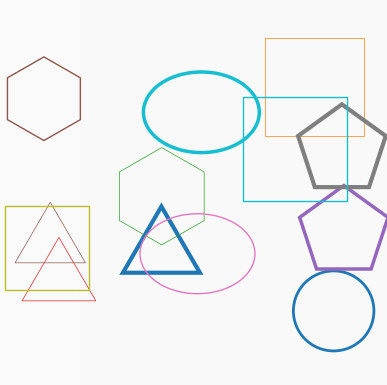[{"shape": "triangle", "thickness": 3, "radius": 0.57, "center": [0.417, 0.349]}, {"shape": "circle", "thickness": 2, "radius": 0.52, "center": [0.861, 0.192]}, {"shape": "square", "thickness": 0.5, "radius": 0.64, "center": [0.812, 0.773]}, {"shape": "hexagon", "thickness": 0.5, "radius": 0.63, "center": [0.417, 0.49]}, {"shape": "triangle", "thickness": 0.5, "radius": 0.55, "center": [0.152, 0.274]}, {"shape": "pentagon", "thickness": 2.5, "radius": 0.6, "center": [0.887, 0.398]}, {"shape": "hexagon", "thickness": 1, "radius": 0.54, "center": [0.113, 0.744]}, {"shape": "triangle", "thickness": 0.5, "radius": 0.52, "center": [0.13, 0.37]}, {"shape": "oval", "thickness": 1, "radius": 0.74, "center": [0.51, 0.341]}, {"shape": "pentagon", "thickness": 3, "radius": 0.59, "center": [0.882, 0.61]}, {"shape": "square", "thickness": 1, "radius": 0.54, "center": [0.121, 0.355]}, {"shape": "square", "thickness": 1, "radius": 0.67, "center": [0.762, 0.613]}, {"shape": "oval", "thickness": 2.5, "radius": 0.75, "center": [0.52, 0.708]}]